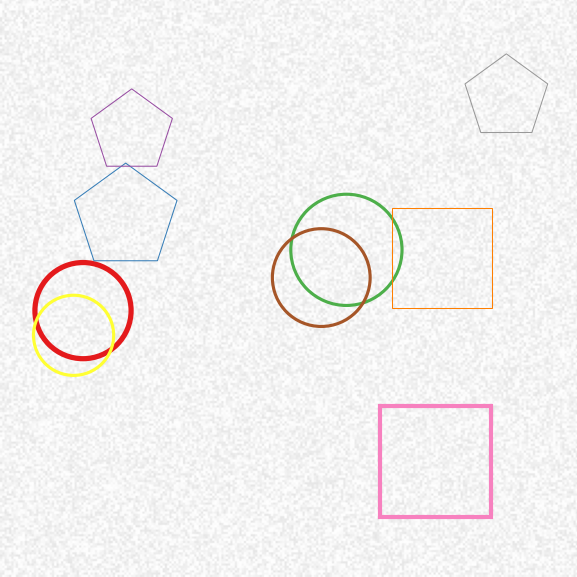[{"shape": "circle", "thickness": 2.5, "radius": 0.42, "center": [0.144, 0.461]}, {"shape": "pentagon", "thickness": 0.5, "radius": 0.47, "center": [0.218, 0.623]}, {"shape": "circle", "thickness": 1.5, "radius": 0.48, "center": [0.6, 0.567]}, {"shape": "pentagon", "thickness": 0.5, "radius": 0.37, "center": [0.228, 0.771]}, {"shape": "square", "thickness": 0.5, "radius": 0.43, "center": [0.766, 0.552]}, {"shape": "circle", "thickness": 1.5, "radius": 0.35, "center": [0.127, 0.418]}, {"shape": "circle", "thickness": 1.5, "radius": 0.42, "center": [0.556, 0.518]}, {"shape": "square", "thickness": 2, "radius": 0.48, "center": [0.755, 0.2]}, {"shape": "pentagon", "thickness": 0.5, "radius": 0.38, "center": [0.877, 0.831]}]